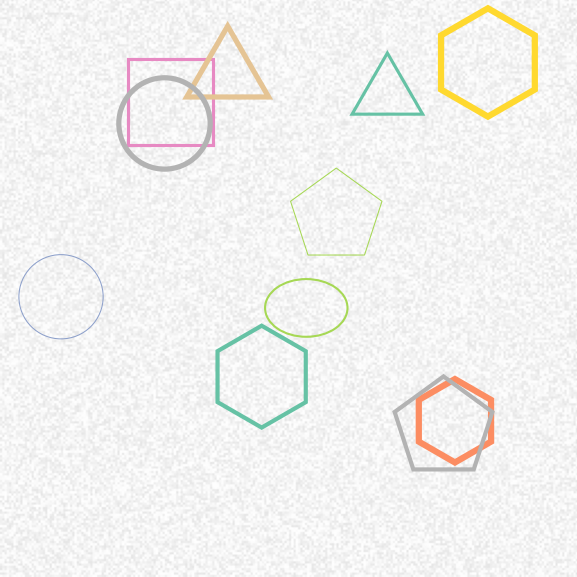[{"shape": "hexagon", "thickness": 2, "radius": 0.44, "center": [0.453, 0.347]}, {"shape": "triangle", "thickness": 1.5, "radius": 0.35, "center": [0.671, 0.837]}, {"shape": "hexagon", "thickness": 3, "radius": 0.36, "center": [0.788, 0.271]}, {"shape": "circle", "thickness": 0.5, "radius": 0.36, "center": [0.106, 0.485]}, {"shape": "square", "thickness": 1.5, "radius": 0.37, "center": [0.295, 0.823]}, {"shape": "pentagon", "thickness": 0.5, "radius": 0.42, "center": [0.582, 0.625]}, {"shape": "oval", "thickness": 1, "radius": 0.36, "center": [0.53, 0.466]}, {"shape": "hexagon", "thickness": 3, "radius": 0.47, "center": [0.845, 0.891]}, {"shape": "triangle", "thickness": 2.5, "radius": 0.41, "center": [0.394, 0.872]}, {"shape": "pentagon", "thickness": 2, "radius": 0.44, "center": [0.768, 0.258]}, {"shape": "circle", "thickness": 2.5, "radius": 0.4, "center": [0.285, 0.785]}]